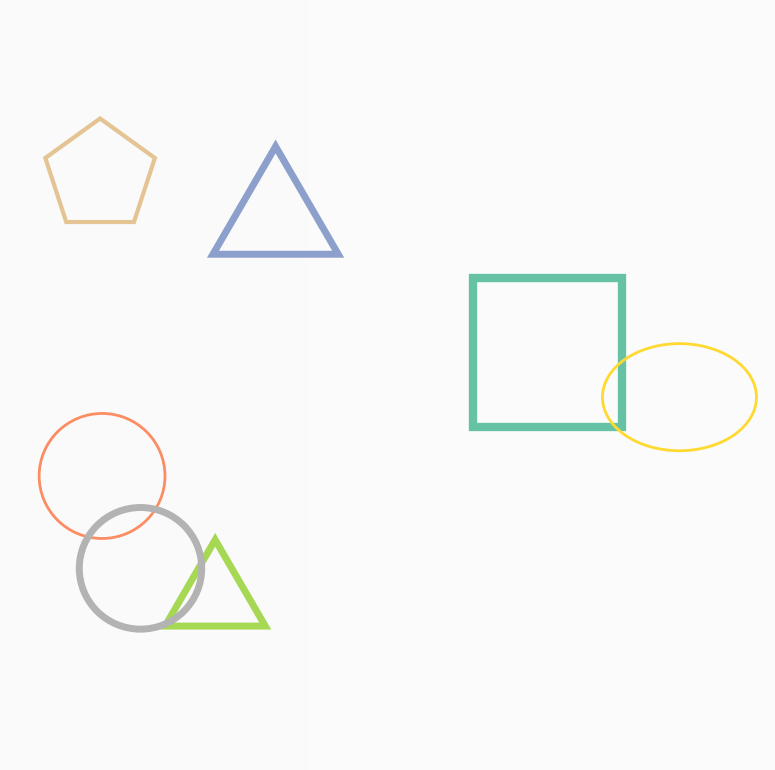[{"shape": "square", "thickness": 3, "radius": 0.48, "center": [0.707, 0.542]}, {"shape": "circle", "thickness": 1, "radius": 0.41, "center": [0.132, 0.382]}, {"shape": "triangle", "thickness": 2.5, "radius": 0.47, "center": [0.356, 0.716]}, {"shape": "triangle", "thickness": 2.5, "radius": 0.37, "center": [0.278, 0.224]}, {"shape": "oval", "thickness": 1, "radius": 0.5, "center": [0.877, 0.484]}, {"shape": "pentagon", "thickness": 1.5, "radius": 0.37, "center": [0.129, 0.772]}, {"shape": "circle", "thickness": 2.5, "radius": 0.39, "center": [0.181, 0.262]}]